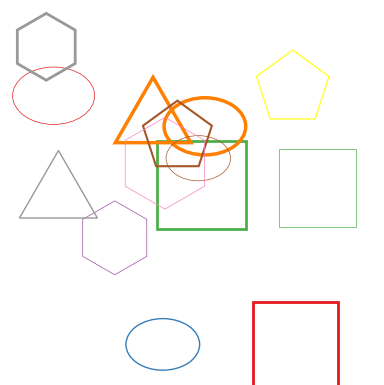[{"shape": "square", "thickness": 2, "radius": 0.56, "center": [0.767, 0.105]}, {"shape": "oval", "thickness": 0.5, "radius": 0.53, "center": [0.139, 0.751]}, {"shape": "oval", "thickness": 1, "radius": 0.48, "center": [0.423, 0.105]}, {"shape": "square", "thickness": 0.5, "radius": 0.51, "center": [0.825, 0.511]}, {"shape": "square", "thickness": 2, "radius": 0.57, "center": [0.523, 0.519]}, {"shape": "hexagon", "thickness": 0.5, "radius": 0.48, "center": [0.298, 0.382]}, {"shape": "triangle", "thickness": 2.5, "radius": 0.57, "center": [0.398, 0.686]}, {"shape": "oval", "thickness": 2.5, "radius": 0.53, "center": [0.532, 0.672]}, {"shape": "pentagon", "thickness": 1, "radius": 0.49, "center": [0.76, 0.771]}, {"shape": "oval", "thickness": 0.5, "radius": 0.42, "center": [0.515, 0.589]}, {"shape": "pentagon", "thickness": 1.5, "radius": 0.47, "center": [0.461, 0.644]}, {"shape": "hexagon", "thickness": 0.5, "radius": 0.6, "center": [0.428, 0.576]}, {"shape": "hexagon", "thickness": 2, "radius": 0.43, "center": [0.12, 0.878]}, {"shape": "triangle", "thickness": 1, "radius": 0.58, "center": [0.152, 0.492]}]